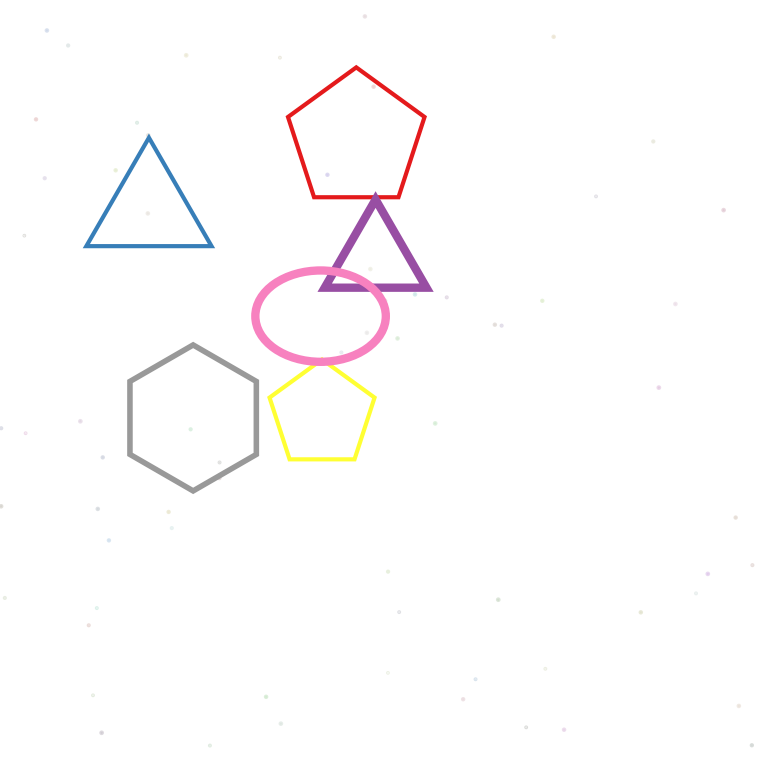[{"shape": "pentagon", "thickness": 1.5, "radius": 0.47, "center": [0.463, 0.819]}, {"shape": "triangle", "thickness": 1.5, "radius": 0.47, "center": [0.193, 0.727]}, {"shape": "triangle", "thickness": 3, "radius": 0.38, "center": [0.488, 0.665]}, {"shape": "pentagon", "thickness": 1.5, "radius": 0.36, "center": [0.418, 0.461]}, {"shape": "oval", "thickness": 3, "radius": 0.42, "center": [0.416, 0.589]}, {"shape": "hexagon", "thickness": 2, "radius": 0.47, "center": [0.251, 0.457]}]